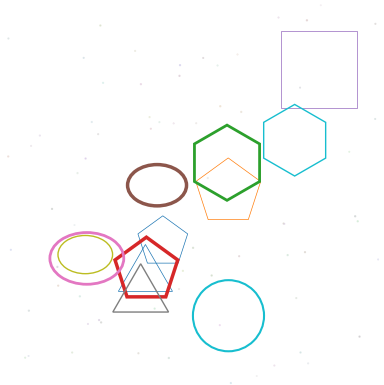[{"shape": "triangle", "thickness": 0.5, "radius": 0.41, "center": [0.378, 0.284]}, {"shape": "pentagon", "thickness": 0.5, "radius": 0.34, "center": [0.423, 0.371]}, {"shape": "pentagon", "thickness": 0.5, "radius": 0.44, "center": [0.593, 0.501]}, {"shape": "hexagon", "thickness": 2, "radius": 0.49, "center": [0.59, 0.577]}, {"shape": "pentagon", "thickness": 2.5, "radius": 0.43, "center": [0.38, 0.298]}, {"shape": "square", "thickness": 0.5, "radius": 0.5, "center": [0.828, 0.819]}, {"shape": "oval", "thickness": 2.5, "radius": 0.38, "center": [0.408, 0.519]}, {"shape": "oval", "thickness": 2, "radius": 0.48, "center": [0.226, 0.329]}, {"shape": "triangle", "thickness": 1, "radius": 0.42, "center": [0.365, 0.231]}, {"shape": "oval", "thickness": 1, "radius": 0.35, "center": [0.222, 0.339]}, {"shape": "hexagon", "thickness": 1, "radius": 0.46, "center": [0.765, 0.636]}, {"shape": "circle", "thickness": 1.5, "radius": 0.46, "center": [0.593, 0.18]}]